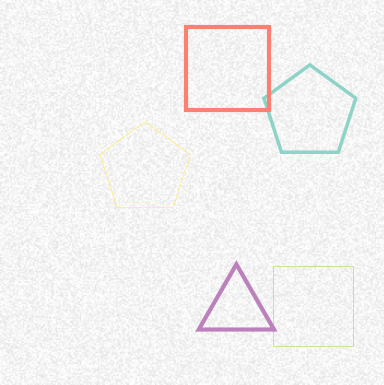[{"shape": "pentagon", "thickness": 2.5, "radius": 0.63, "center": [0.805, 0.706]}, {"shape": "square", "thickness": 3, "radius": 0.54, "center": [0.591, 0.823]}, {"shape": "square", "thickness": 0.5, "radius": 0.52, "center": [0.813, 0.206]}, {"shape": "triangle", "thickness": 3, "radius": 0.56, "center": [0.614, 0.201]}, {"shape": "pentagon", "thickness": 0.5, "radius": 0.62, "center": [0.377, 0.561]}]